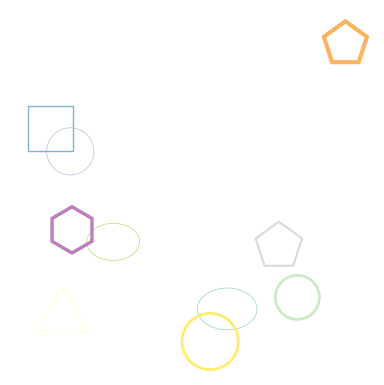[{"shape": "oval", "thickness": 0.5, "radius": 0.39, "center": [0.59, 0.198]}, {"shape": "triangle", "thickness": 0.5, "radius": 0.38, "center": [0.163, 0.177]}, {"shape": "circle", "thickness": 0.5, "radius": 0.31, "center": [0.183, 0.607]}, {"shape": "square", "thickness": 1, "radius": 0.29, "center": [0.131, 0.667]}, {"shape": "pentagon", "thickness": 3, "radius": 0.29, "center": [0.897, 0.886]}, {"shape": "oval", "thickness": 0.5, "radius": 0.34, "center": [0.294, 0.372]}, {"shape": "pentagon", "thickness": 1.5, "radius": 0.32, "center": [0.724, 0.361]}, {"shape": "hexagon", "thickness": 2.5, "radius": 0.3, "center": [0.187, 0.403]}, {"shape": "circle", "thickness": 2, "radius": 0.29, "center": [0.772, 0.228]}, {"shape": "circle", "thickness": 2, "radius": 0.37, "center": [0.546, 0.113]}]